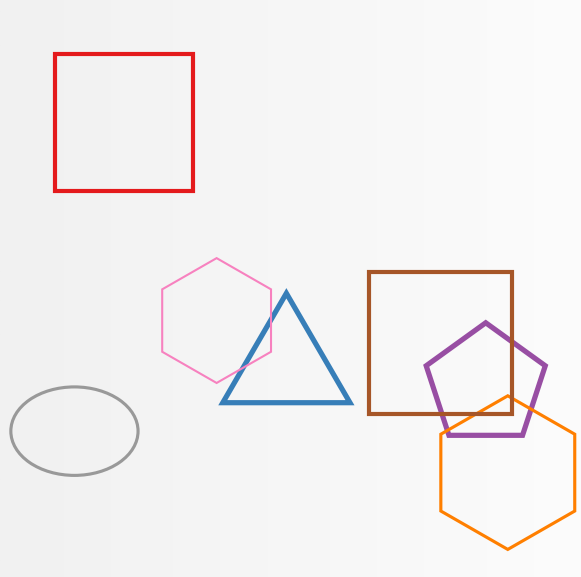[{"shape": "square", "thickness": 2, "radius": 0.59, "center": [0.214, 0.787]}, {"shape": "triangle", "thickness": 2.5, "radius": 0.63, "center": [0.493, 0.365]}, {"shape": "pentagon", "thickness": 2.5, "radius": 0.54, "center": [0.836, 0.332]}, {"shape": "hexagon", "thickness": 1.5, "radius": 0.67, "center": [0.874, 0.181]}, {"shape": "square", "thickness": 2, "radius": 0.62, "center": [0.758, 0.405]}, {"shape": "hexagon", "thickness": 1, "radius": 0.54, "center": [0.373, 0.444]}, {"shape": "oval", "thickness": 1.5, "radius": 0.55, "center": [0.128, 0.253]}]